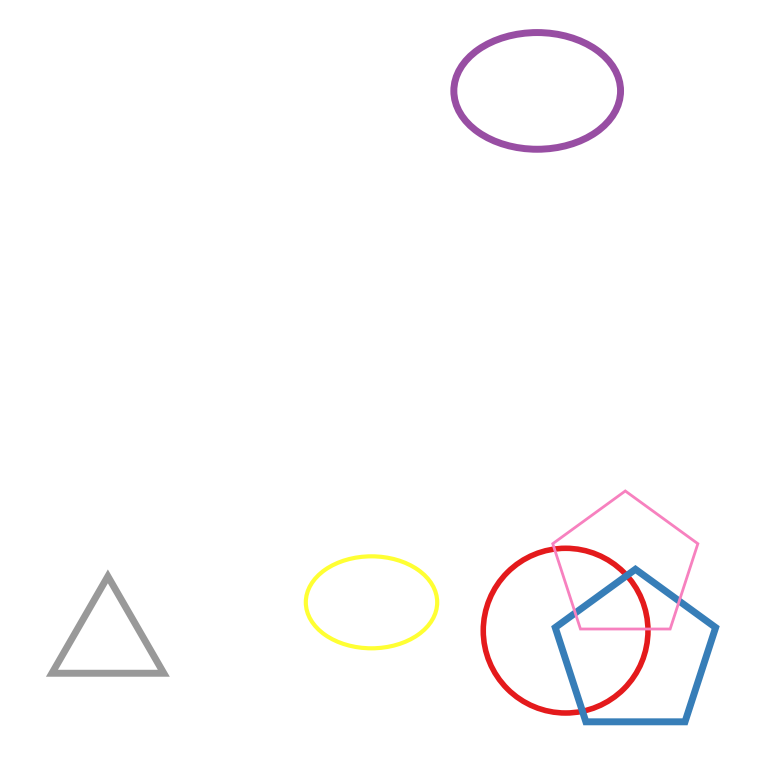[{"shape": "circle", "thickness": 2, "radius": 0.53, "center": [0.735, 0.181]}, {"shape": "pentagon", "thickness": 2.5, "radius": 0.55, "center": [0.825, 0.151]}, {"shape": "oval", "thickness": 2.5, "radius": 0.54, "center": [0.698, 0.882]}, {"shape": "oval", "thickness": 1.5, "radius": 0.43, "center": [0.482, 0.218]}, {"shape": "pentagon", "thickness": 1, "radius": 0.5, "center": [0.812, 0.263]}, {"shape": "triangle", "thickness": 2.5, "radius": 0.42, "center": [0.14, 0.168]}]